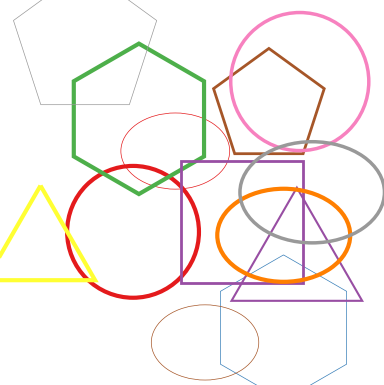[{"shape": "circle", "thickness": 3, "radius": 0.86, "center": [0.346, 0.398]}, {"shape": "oval", "thickness": 0.5, "radius": 0.71, "center": [0.455, 0.608]}, {"shape": "hexagon", "thickness": 0.5, "radius": 0.95, "center": [0.736, 0.149]}, {"shape": "hexagon", "thickness": 3, "radius": 0.98, "center": [0.361, 0.691]}, {"shape": "square", "thickness": 2, "radius": 0.79, "center": [0.628, 0.423]}, {"shape": "triangle", "thickness": 1.5, "radius": 0.98, "center": [0.771, 0.317]}, {"shape": "oval", "thickness": 3, "radius": 0.86, "center": [0.737, 0.389]}, {"shape": "triangle", "thickness": 3, "radius": 0.82, "center": [0.105, 0.354]}, {"shape": "oval", "thickness": 0.5, "radius": 0.7, "center": [0.533, 0.111]}, {"shape": "pentagon", "thickness": 2, "radius": 0.76, "center": [0.698, 0.723]}, {"shape": "circle", "thickness": 2.5, "radius": 0.9, "center": [0.779, 0.788]}, {"shape": "pentagon", "thickness": 0.5, "radius": 0.98, "center": [0.221, 0.886]}, {"shape": "oval", "thickness": 2.5, "radius": 0.94, "center": [0.811, 0.501]}]